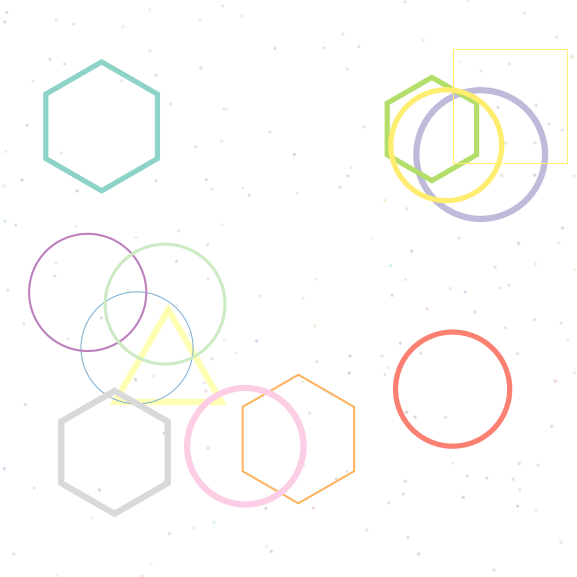[{"shape": "hexagon", "thickness": 2.5, "radius": 0.56, "center": [0.176, 0.78]}, {"shape": "triangle", "thickness": 3, "radius": 0.53, "center": [0.291, 0.356]}, {"shape": "circle", "thickness": 3, "radius": 0.56, "center": [0.832, 0.731]}, {"shape": "circle", "thickness": 2.5, "radius": 0.49, "center": [0.784, 0.325]}, {"shape": "circle", "thickness": 0.5, "radius": 0.49, "center": [0.237, 0.397]}, {"shape": "hexagon", "thickness": 1, "radius": 0.56, "center": [0.517, 0.239]}, {"shape": "hexagon", "thickness": 2.5, "radius": 0.45, "center": [0.748, 0.776]}, {"shape": "circle", "thickness": 3, "radius": 0.5, "center": [0.425, 0.226]}, {"shape": "hexagon", "thickness": 3, "radius": 0.53, "center": [0.198, 0.216]}, {"shape": "circle", "thickness": 1, "radius": 0.51, "center": [0.152, 0.493]}, {"shape": "circle", "thickness": 1.5, "radius": 0.52, "center": [0.286, 0.473]}, {"shape": "circle", "thickness": 2.5, "radius": 0.48, "center": [0.773, 0.748]}, {"shape": "square", "thickness": 0.5, "radius": 0.49, "center": [0.883, 0.816]}]